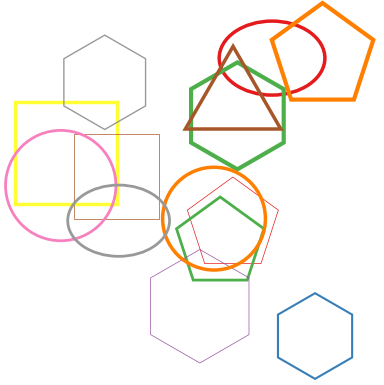[{"shape": "oval", "thickness": 2.5, "radius": 0.69, "center": [0.707, 0.849]}, {"shape": "pentagon", "thickness": 0.5, "radius": 0.62, "center": [0.605, 0.416]}, {"shape": "hexagon", "thickness": 1.5, "radius": 0.56, "center": [0.818, 0.127]}, {"shape": "hexagon", "thickness": 3, "radius": 0.69, "center": [0.617, 0.699]}, {"shape": "pentagon", "thickness": 2, "radius": 0.6, "center": [0.572, 0.369]}, {"shape": "hexagon", "thickness": 0.5, "radius": 0.74, "center": [0.519, 0.205]}, {"shape": "circle", "thickness": 2.5, "radius": 0.67, "center": [0.556, 0.432]}, {"shape": "pentagon", "thickness": 3, "radius": 0.69, "center": [0.838, 0.854]}, {"shape": "square", "thickness": 2.5, "radius": 0.67, "center": [0.172, 0.603]}, {"shape": "square", "thickness": 0.5, "radius": 0.55, "center": [0.304, 0.543]}, {"shape": "triangle", "thickness": 2.5, "radius": 0.72, "center": [0.605, 0.736]}, {"shape": "circle", "thickness": 2, "radius": 0.72, "center": [0.158, 0.518]}, {"shape": "hexagon", "thickness": 1, "radius": 0.61, "center": [0.272, 0.786]}, {"shape": "oval", "thickness": 2, "radius": 0.66, "center": [0.308, 0.427]}]